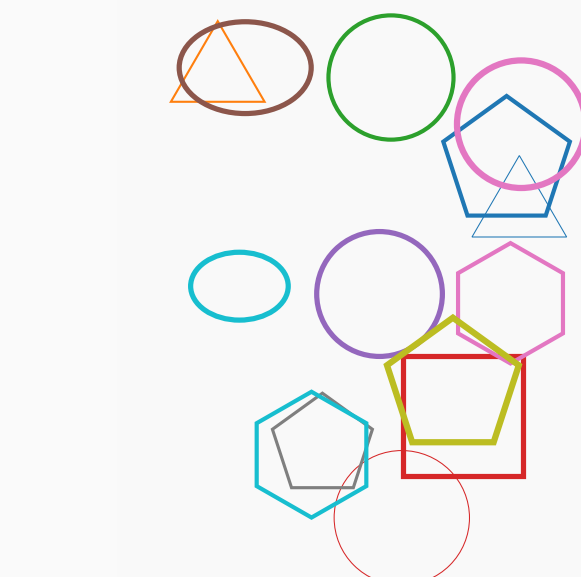[{"shape": "triangle", "thickness": 0.5, "radius": 0.47, "center": [0.893, 0.636]}, {"shape": "pentagon", "thickness": 2, "radius": 0.57, "center": [0.872, 0.718]}, {"shape": "triangle", "thickness": 1, "radius": 0.47, "center": [0.375, 0.869]}, {"shape": "circle", "thickness": 2, "radius": 0.54, "center": [0.673, 0.865]}, {"shape": "square", "thickness": 2.5, "radius": 0.52, "center": [0.797, 0.278]}, {"shape": "circle", "thickness": 0.5, "radius": 0.58, "center": [0.691, 0.103]}, {"shape": "circle", "thickness": 2.5, "radius": 0.54, "center": [0.653, 0.49]}, {"shape": "oval", "thickness": 2.5, "radius": 0.57, "center": [0.422, 0.882]}, {"shape": "circle", "thickness": 3, "radius": 0.55, "center": [0.897, 0.784]}, {"shape": "hexagon", "thickness": 2, "radius": 0.52, "center": [0.878, 0.474]}, {"shape": "pentagon", "thickness": 1.5, "radius": 0.45, "center": [0.555, 0.228]}, {"shape": "pentagon", "thickness": 3, "radius": 0.6, "center": [0.779, 0.33]}, {"shape": "oval", "thickness": 2.5, "radius": 0.42, "center": [0.412, 0.504]}, {"shape": "hexagon", "thickness": 2, "radius": 0.54, "center": [0.536, 0.212]}]